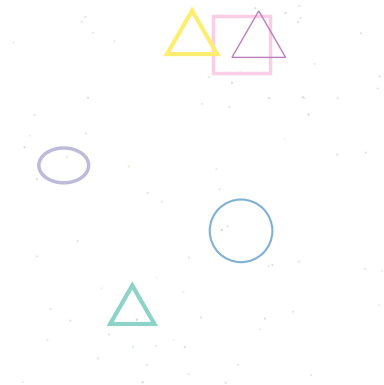[{"shape": "triangle", "thickness": 3, "radius": 0.33, "center": [0.344, 0.192]}, {"shape": "oval", "thickness": 2.5, "radius": 0.32, "center": [0.166, 0.57]}, {"shape": "circle", "thickness": 1.5, "radius": 0.41, "center": [0.626, 0.4]}, {"shape": "square", "thickness": 2.5, "radius": 0.37, "center": [0.627, 0.884]}, {"shape": "triangle", "thickness": 1, "radius": 0.4, "center": [0.672, 0.891]}, {"shape": "triangle", "thickness": 3, "radius": 0.38, "center": [0.499, 0.897]}]